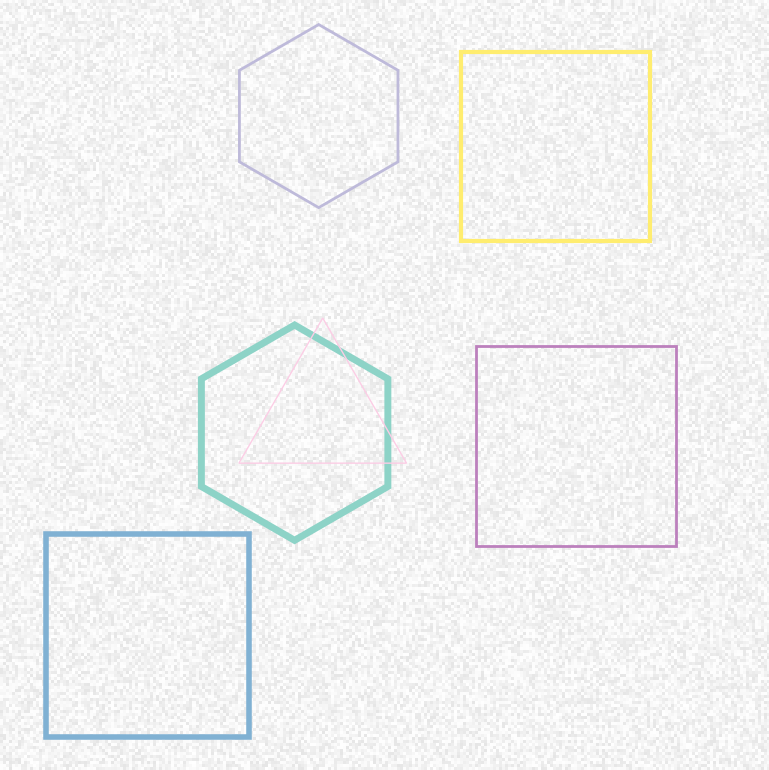[{"shape": "hexagon", "thickness": 2.5, "radius": 0.7, "center": [0.383, 0.438]}, {"shape": "hexagon", "thickness": 1, "radius": 0.59, "center": [0.414, 0.849]}, {"shape": "square", "thickness": 2, "radius": 0.66, "center": [0.192, 0.175]}, {"shape": "triangle", "thickness": 0.5, "radius": 0.63, "center": [0.419, 0.461]}, {"shape": "square", "thickness": 1, "radius": 0.65, "center": [0.748, 0.421]}, {"shape": "square", "thickness": 1.5, "radius": 0.61, "center": [0.721, 0.81]}]